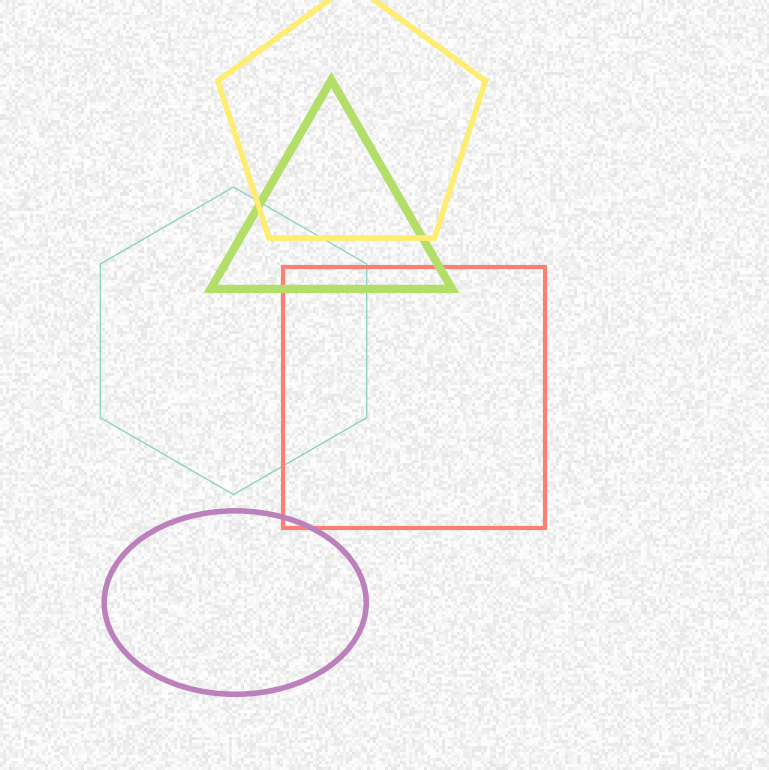[{"shape": "hexagon", "thickness": 0.5, "radius": 1.0, "center": [0.303, 0.557]}, {"shape": "square", "thickness": 1.5, "radius": 0.85, "center": [0.538, 0.484]}, {"shape": "triangle", "thickness": 3, "radius": 0.9, "center": [0.43, 0.715]}, {"shape": "oval", "thickness": 2, "radius": 0.85, "center": [0.305, 0.217]}, {"shape": "pentagon", "thickness": 2, "radius": 0.91, "center": [0.457, 0.839]}]